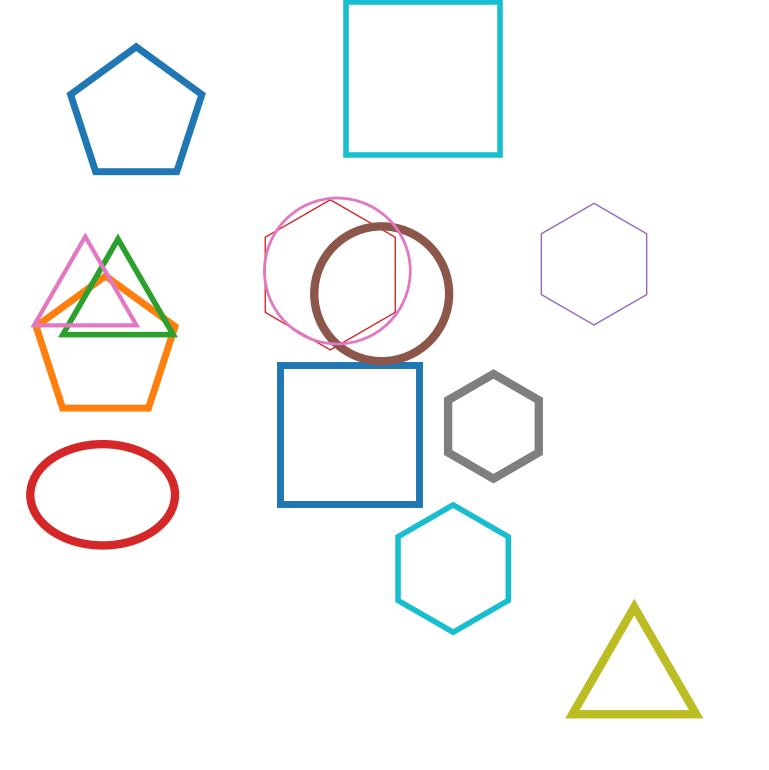[{"shape": "pentagon", "thickness": 2.5, "radius": 0.45, "center": [0.177, 0.85]}, {"shape": "square", "thickness": 2.5, "radius": 0.45, "center": [0.454, 0.435]}, {"shape": "pentagon", "thickness": 2.5, "radius": 0.47, "center": [0.137, 0.547]}, {"shape": "triangle", "thickness": 2, "radius": 0.41, "center": [0.153, 0.607]}, {"shape": "hexagon", "thickness": 0.5, "radius": 0.49, "center": [0.429, 0.643]}, {"shape": "oval", "thickness": 3, "radius": 0.47, "center": [0.133, 0.357]}, {"shape": "hexagon", "thickness": 0.5, "radius": 0.39, "center": [0.771, 0.657]}, {"shape": "circle", "thickness": 3, "radius": 0.44, "center": [0.496, 0.618]}, {"shape": "circle", "thickness": 1, "radius": 0.47, "center": [0.438, 0.648]}, {"shape": "triangle", "thickness": 1.5, "radius": 0.38, "center": [0.111, 0.616]}, {"shape": "hexagon", "thickness": 3, "radius": 0.34, "center": [0.641, 0.446]}, {"shape": "triangle", "thickness": 3, "radius": 0.46, "center": [0.824, 0.119]}, {"shape": "square", "thickness": 2, "radius": 0.5, "center": [0.549, 0.898]}, {"shape": "hexagon", "thickness": 2, "radius": 0.41, "center": [0.589, 0.262]}]